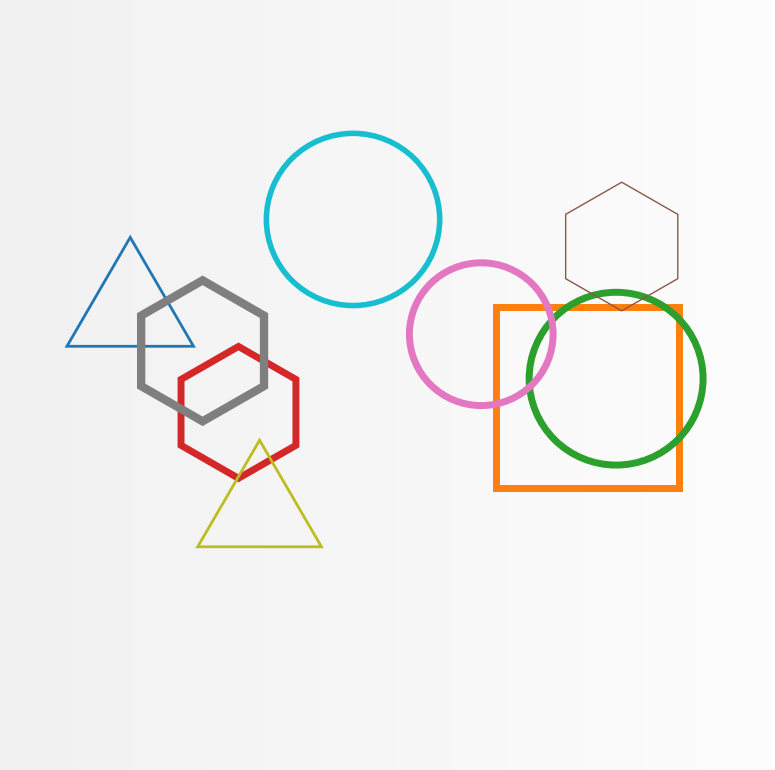[{"shape": "triangle", "thickness": 1, "radius": 0.47, "center": [0.168, 0.597]}, {"shape": "square", "thickness": 2.5, "radius": 0.59, "center": [0.758, 0.484]}, {"shape": "circle", "thickness": 2.5, "radius": 0.56, "center": [0.795, 0.508]}, {"shape": "hexagon", "thickness": 2.5, "radius": 0.43, "center": [0.308, 0.464]}, {"shape": "hexagon", "thickness": 0.5, "radius": 0.42, "center": [0.802, 0.68]}, {"shape": "circle", "thickness": 2.5, "radius": 0.46, "center": [0.621, 0.566]}, {"shape": "hexagon", "thickness": 3, "radius": 0.46, "center": [0.261, 0.544]}, {"shape": "triangle", "thickness": 1, "radius": 0.46, "center": [0.335, 0.336]}, {"shape": "circle", "thickness": 2, "radius": 0.56, "center": [0.456, 0.715]}]